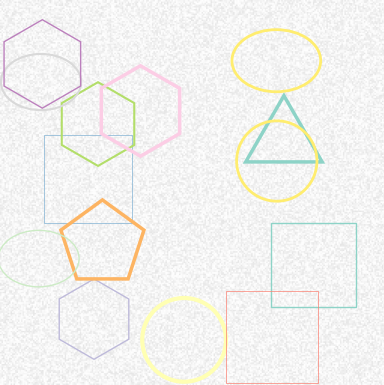[{"shape": "square", "thickness": 1, "radius": 0.55, "center": [0.814, 0.311]}, {"shape": "triangle", "thickness": 2.5, "radius": 0.57, "center": [0.737, 0.637]}, {"shape": "circle", "thickness": 3, "radius": 0.54, "center": [0.478, 0.117]}, {"shape": "hexagon", "thickness": 1, "radius": 0.52, "center": [0.244, 0.171]}, {"shape": "square", "thickness": 0.5, "radius": 0.6, "center": [0.706, 0.124]}, {"shape": "square", "thickness": 0.5, "radius": 0.57, "center": [0.228, 0.534]}, {"shape": "pentagon", "thickness": 2.5, "radius": 0.57, "center": [0.266, 0.367]}, {"shape": "hexagon", "thickness": 1.5, "radius": 0.54, "center": [0.255, 0.678]}, {"shape": "hexagon", "thickness": 2.5, "radius": 0.59, "center": [0.365, 0.712]}, {"shape": "oval", "thickness": 1.5, "radius": 0.52, "center": [0.107, 0.787]}, {"shape": "hexagon", "thickness": 1, "radius": 0.57, "center": [0.11, 0.834]}, {"shape": "oval", "thickness": 1, "radius": 0.52, "center": [0.101, 0.328]}, {"shape": "circle", "thickness": 2, "radius": 0.52, "center": [0.719, 0.582]}, {"shape": "oval", "thickness": 2, "radius": 0.58, "center": [0.718, 0.842]}]